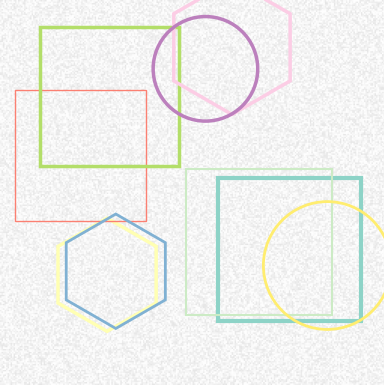[{"shape": "square", "thickness": 3, "radius": 0.93, "center": [0.752, 0.352]}, {"shape": "hexagon", "thickness": 2.5, "radius": 0.74, "center": [0.278, 0.286]}, {"shape": "square", "thickness": 1, "radius": 0.85, "center": [0.21, 0.597]}, {"shape": "hexagon", "thickness": 2, "radius": 0.74, "center": [0.301, 0.295]}, {"shape": "square", "thickness": 2.5, "radius": 0.9, "center": [0.285, 0.75]}, {"shape": "hexagon", "thickness": 2.5, "radius": 0.87, "center": [0.603, 0.877]}, {"shape": "circle", "thickness": 2.5, "radius": 0.68, "center": [0.534, 0.821]}, {"shape": "square", "thickness": 1.5, "radius": 0.95, "center": [0.673, 0.371]}, {"shape": "circle", "thickness": 2, "radius": 0.83, "center": [0.85, 0.31]}]